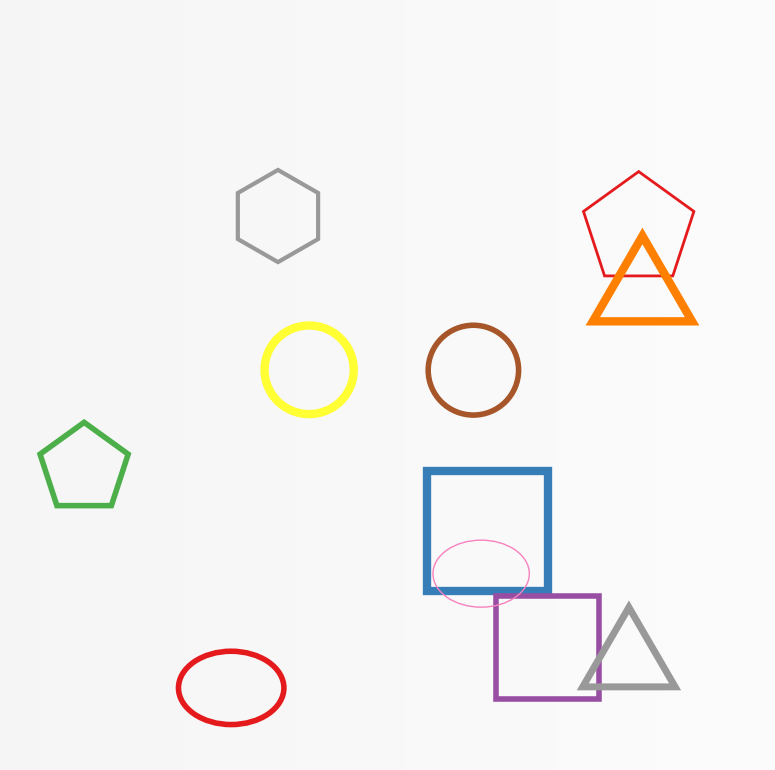[{"shape": "pentagon", "thickness": 1, "radius": 0.37, "center": [0.824, 0.702]}, {"shape": "oval", "thickness": 2, "radius": 0.34, "center": [0.298, 0.107]}, {"shape": "square", "thickness": 3, "radius": 0.39, "center": [0.629, 0.311]}, {"shape": "pentagon", "thickness": 2, "radius": 0.3, "center": [0.109, 0.392]}, {"shape": "square", "thickness": 2, "radius": 0.33, "center": [0.706, 0.159]}, {"shape": "triangle", "thickness": 3, "radius": 0.37, "center": [0.829, 0.62]}, {"shape": "circle", "thickness": 3, "radius": 0.29, "center": [0.399, 0.52]}, {"shape": "circle", "thickness": 2, "radius": 0.29, "center": [0.611, 0.519]}, {"shape": "oval", "thickness": 0.5, "radius": 0.31, "center": [0.621, 0.255]}, {"shape": "triangle", "thickness": 2.5, "radius": 0.34, "center": [0.812, 0.142]}, {"shape": "hexagon", "thickness": 1.5, "radius": 0.3, "center": [0.359, 0.719]}]